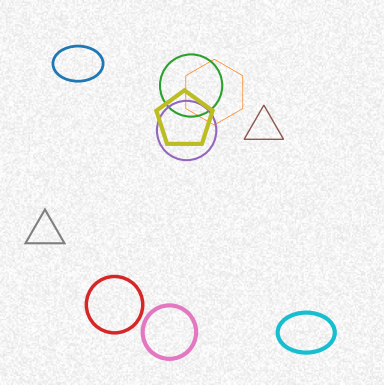[{"shape": "oval", "thickness": 2, "radius": 0.33, "center": [0.203, 0.835]}, {"shape": "hexagon", "thickness": 0.5, "radius": 0.43, "center": [0.557, 0.761]}, {"shape": "circle", "thickness": 1.5, "radius": 0.4, "center": [0.496, 0.778]}, {"shape": "circle", "thickness": 2.5, "radius": 0.37, "center": [0.298, 0.209]}, {"shape": "circle", "thickness": 1.5, "radius": 0.39, "center": [0.485, 0.661]}, {"shape": "triangle", "thickness": 1, "radius": 0.3, "center": [0.685, 0.668]}, {"shape": "circle", "thickness": 3, "radius": 0.35, "center": [0.44, 0.137]}, {"shape": "triangle", "thickness": 1.5, "radius": 0.29, "center": [0.117, 0.397]}, {"shape": "pentagon", "thickness": 3, "radius": 0.38, "center": [0.479, 0.689]}, {"shape": "oval", "thickness": 3, "radius": 0.37, "center": [0.795, 0.136]}]